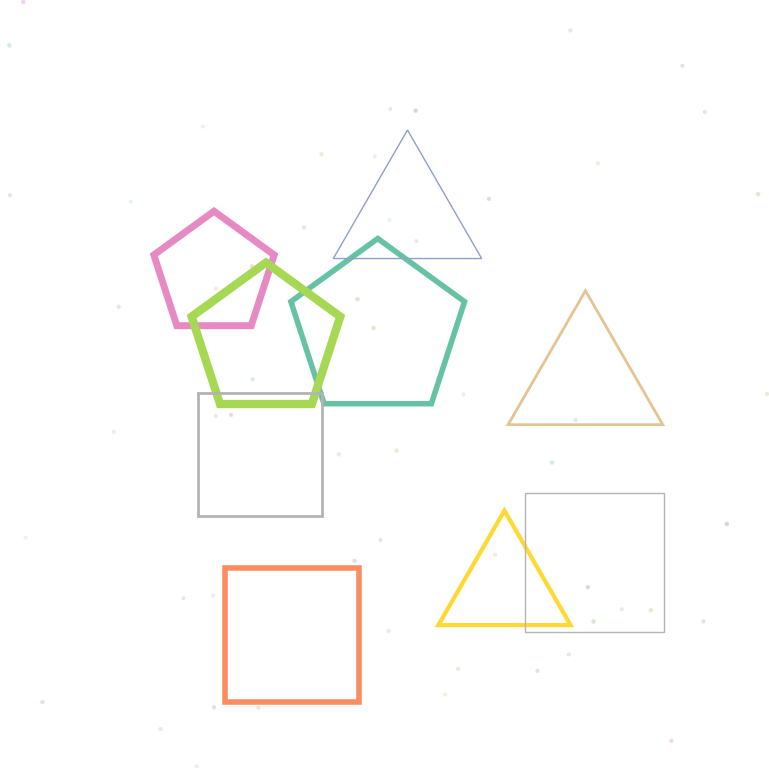[{"shape": "pentagon", "thickness": 2, "radius": 0.59, "center": [0.491, 0.572]}, {"shape": "square", "thickness": 2, "radius": 0.43, "center": [0.38, 0.175]}, {"shape": "triangle", "thickness": 0.5, "radius": 0.56, "center": [0.529, 0.72]}, {"shape": "pentagon", "thickness": 2.5, "radius": 0.41, "center": [0.278, 0.644]}, {"shape": "pentagon", "thickness": 3, "radius": 0.51, "center": [0.345, 0.557]}, {"shape": "triangle", "thickness": 1.5, "radius": 0.5, "center": [0.655, 0.238]}, {"shape": "triangle", "thickness": 1, "radius": 0.58, "center": [0.76, 0.506]}, {"shape": "square", "thickness": 0.5, "radius": 0.45, "center": [0.772, 0.269]}, {"shape": "square", "thickness": 1, "radius": 0.4, "center": [0.337, 0.409]}]